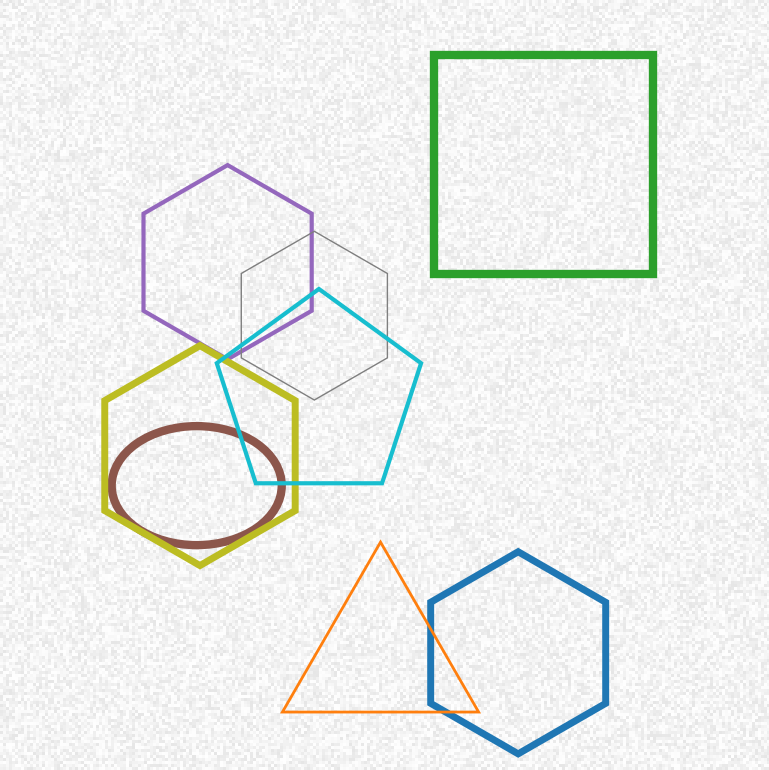[{"shape": "hexagon", "thickness": 2.5, "radius": 0.66, "center": [0.673, 0.152]}, {"shape": "triangle", "thickness": 1, "radius": 0.74, "center": [0.494, 0.149]}, {"shape": "square", "thickness": 3, "radius": 0.71, "center": [0.706, 0.786]}, {"shape": "hexagon", "thickness": 1.5, "radius": 0.63, "center": [0.296, 0.659]}, {"shape": "oval", "thickness": 3, "radius": 0.55, "center": [0.255, 0.369]}, {"shape": "hexagon", "thickness": 0.5, "radius": 0.55, "center": [0.408, 0.59]}, {"shape": "hexagon", "thickness": 2.5, "radius": 0.71, "center": [0.26, 0.408]}, {"shape": "pentagon", "thickness": 1.5, "radius": 0.7, "center": [0.414, 0.485]}]